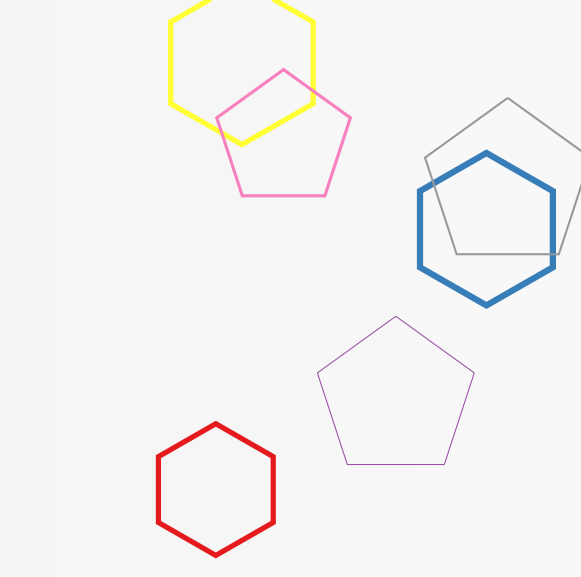[{"shape": "hexagon", "thickness": 2.5, "radius": 0.57, "center": [0.371, 0.151]}, {"shape": "hexagon", "thickness": 3, "radius": 0.66, "center": [0.837, 0.602]}, {"shape": "pentagon", "thickness": 0.5, "radius": 0.71, "center": [0.681, 0.31]}, {"shape": "hexagon", "thickness": 2.5, "radius": 0.71, "center": [0.416, 0.89]}, {"shape": "pentagon", "thickness": 1.5, "radius": 0.6, "center": [0.488, 0.758]}, {"shape": "pentagon", "thickness": 1, "radius": 0.75, "center": [0.874, 0.68]}]